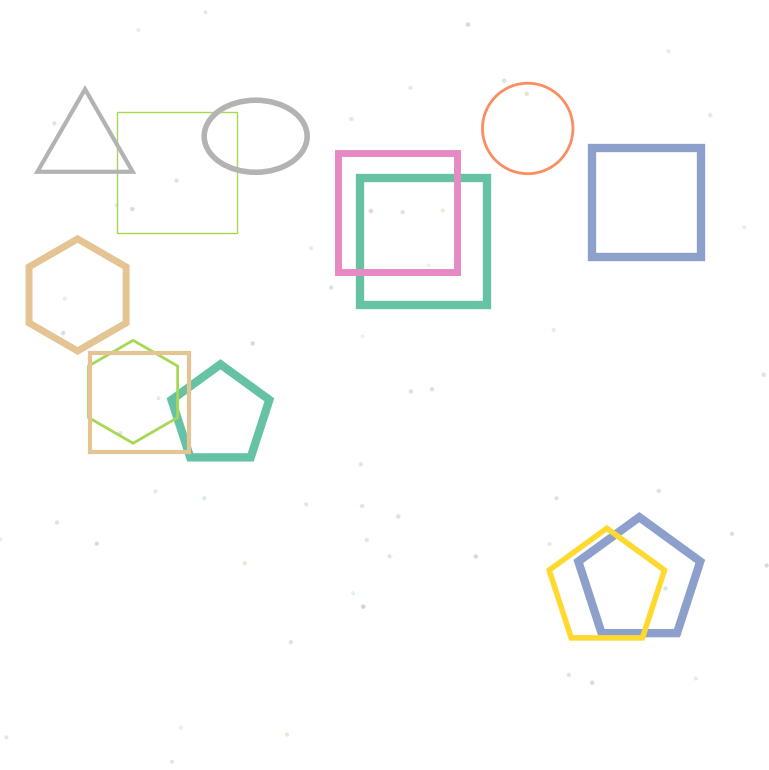[{"shape": "square", "thickness": 3, "radius": 0.41, "center": [0.55, 0.687]}, {"shape": "pentagon", "thickness": 3, "radius": 0.33, "center": [0.286, 0.46]}, {"shape": "circle", "thickness": 1, "radius": 0.29, "center": [0.685, 0.833]}, {"shape": "square", "thickness": 3, "radius": 0.35, "center": [0.839, 0.737]}, {"shape": "pentagon", "thickness": 3, "radius": 0.42, "center": [0.83, 0.245]}, {"shape": "square", "thickness": 2.5, "radius": 0.39, "center": [0.516, 0.725]}, {"shape": "hexagon", "thickness": 1, "radius": 0.33, "center": [0.173, 0.491]}, {"shape": "square", "thickness": 0.5, "radius": 0.39, "center": [0.23, 0.776]}, {"shape": "pentagon", "thickness": 2, "radius": 0.39, "center": [0.788, 0.235]}, {"shape": "square", "thickness": 1.5, "radius": 0.32, "center": [0.182, 0.477]}, {"shape": "hexagon", "thickness": 2.5, "radius": 0.36, "center": [0.101, 0.617]}, {"shape": "oval", "thickness": 2, "radius": 0.33, "center": [0.332, 0.823]}, {"shape": "triangle", "thickness": 1.5, "radius": 0.36, "center": [0.11, 0.813]}]